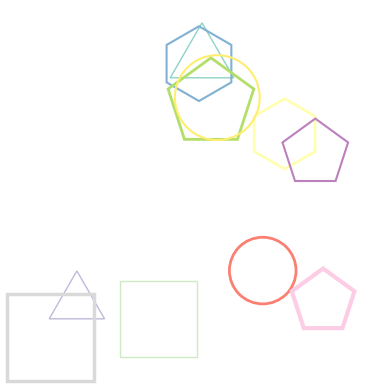[{"shape": "triangle", "thickness": 1, "radius": 0.48, "center": [0.525, 0.846]}, {"shape": "hexagon", "thickness": 2, "radius": 0.46, "center": [0.739, 0.652]}, {"shape": "triangle", "thickness": 1, "radius": 0.41, "center": [0.2, 0.213]}, {"shape": "circle", "thickness": 2, "radius": 0.43, "center": [0.682, 0.297]}, {"shape": "hexagon", "thickness": 1.5, "radius": 0.49, "center": [0.517, 0.835]}, {"shape": "pentagon", "thickness": 2, "radius": 0.59, "center": [0.548, 0.733]}, {"shape": "pentagon", "thickness": 3, "radius": 0.43, "center": [0.839, 0.217]}, {"shape": "square", "thickness": 2.5, "radius": 0.56, "center": [0.131, 0.123]}, {"shape": "pentagon", "thickness": 1.5, "radius": 0.45, "center": [0.819, 0.602]}, {"shape": "square", "thickness": 1, "radius": 0.5, "center": [0.412, 0.171]}, {"shape": "circle", "thickness": 1.5, "radius": 0.55, "center": [0.564, 0.746]}]